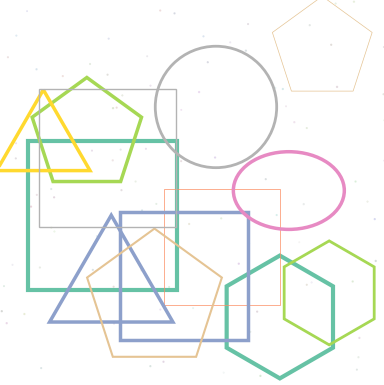[{"shape": "square", "thickness": 3, "radius": 0.97, "center": [0.267, 0.44]}, {"shape": "hexagon", "thickness": 3, "radius": 0.8, "center": [0.727, 0.177]}, {"shape": "square", "thickness": 0.5, "radius": 0.75, "center": [0.577, 0.358]}, {"shape": "triangle", "thickness": 2.5, "radius": 0.92, "center": [0.289, 0.256]}, {"shape": "square", "thickness": 2.5, "radius": 0.83, "center": [0.477, 0.283]}, {"shape": "oval", "thickness": 2.5, "radius": 0.72, "center": [0.75, 0.505]}, {"shape": "pentagon", "thickness": 2.5, "radius": 0.75, "center": [0.226, 0.649]}, {"shape": "hexagon", "thickness": 2, "radius": 0.68, "center": [0.855, 0.239]}, {"shape": "triangle", "thickness": 2.5, "radius": 0.7, "center": [0.113, 0.627]}, {"shape": "pentagon", "thickness": 1.5, "radius": 0.92, "center": [0.401, 0.222]}, {"shape": "pentagon", "thickness": 0.5, "radius": 0.68, "center": [0.837, 0.874]}, {"shape": "circle", "thickness": 2, "radius": 0.79, "center": [0.561, 0.722]}, {"shape": "square", "thickness": 1, "radius": 0.89, "center": [0.28, 0.59]}]